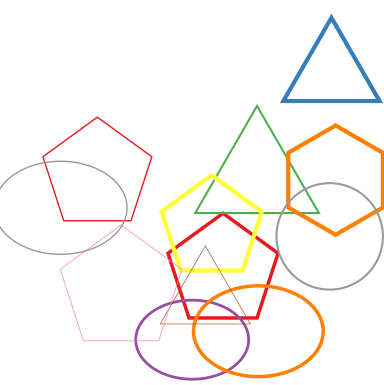[{"shape": "pentagon", "thickness": 2.5, "radius": 0.75, "center": [0.579, 0.296]}, {"shape": "pentagon", "thickness": 1, "radius": 0.74, "center": [0.253, 0.547]}, {"shape": "triangle", "thickness": 3, "radius": 0.72, "center": [0.861, 0.81]}, {"shape": "triangle", "thickness": 1.5, "radius": 0.93, "center": [0.668, 0.539]}, {"shape": "oval", "thickness": 2, "radius": 0.73, "center": [0.499, 0.118]}, {"shape": "hexagon", "thickness": 3, "radius": 0.71, "center": [0.872, 0.532]}, {"shape": "oval", "thickness": 2.5, "radius": 0.84, "center": [0.671, 0.14]}, {"shape": "pentagon", "thickness": 3, "radius": 0.68, "center": [0.55, 0.408]}, {"shape": "triangle", "thickness": 0.5, "radius": 0.68, "center": [0.533, 0.226]}, {"shape": "pentagon", "thickness": 0.5, "radius": 0.83, "center": [0.314, 0.249]}, {"shape": "circle", "thickness": 1.5, "radius": 0.69, "center": [0.856, 0.386]}, {"shape": "oval", "thickness": 1, "radius": 0.86, "center": [0.157, 0.46]}]